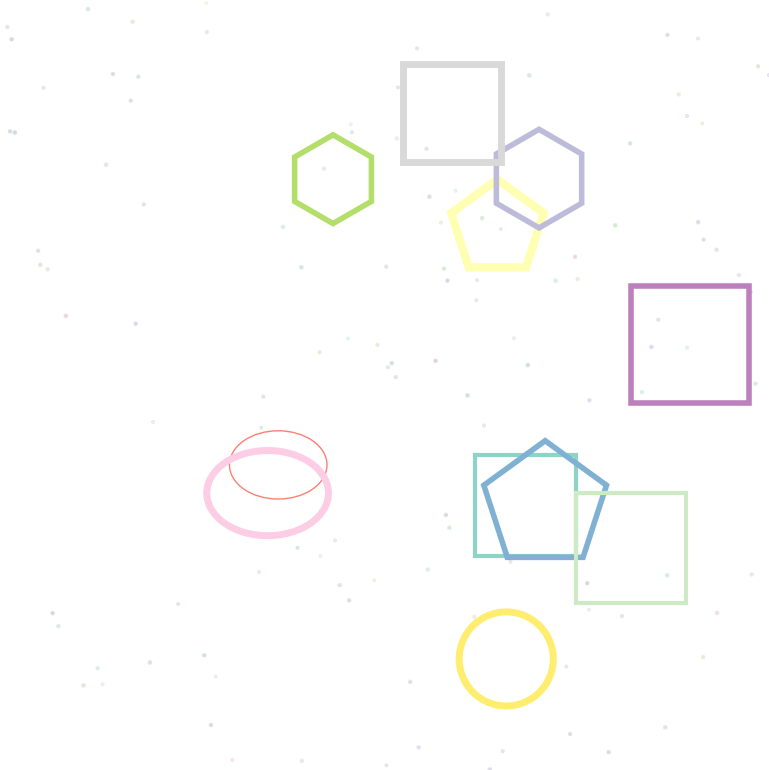[{"shape": "square", "thickness": 1.5, "radius": 0.33, "center": [0.682, 0.344]}, {"shape": "pentagon", "thickness": 3, "radius": 0.32, "center": [0.646, 0.704]}, {"shape": "hexagon", "thickness": 2, "radius": 0.32, "center": [0.7, 0.768]}, {"shape": "oval", "thickness": 0.5, "radius": 0.32, "center": [0.361, 0.396]}, {"shape": "pentagon", "thickness": 2, "radius": 0.42, "center": [0.708, 0.344]}, {"shape": "hexagon", "thickness": 2, "radius": 0.29, "center": [0.432, 0.767]}, {"shape": "oval", "thickness": 2.5, "radius": 0.4, "center": [0.348, 0.36]}, {"shape": "square", "thickness": 2.5, "radius": 0.32, "center": [0.587, 0.854]}, {"shape": "square", "thickness": 2, "radius": 0.38, "center": [0.896, 0.553]}, {"shape": "square", "thickness": 1.5, "radius": 0.36, "center": [0.819, 0.288]}, {"shape": "circle", "thickness": 2.5, "radius": 0.31, "center": [0.657, 0.144]}]